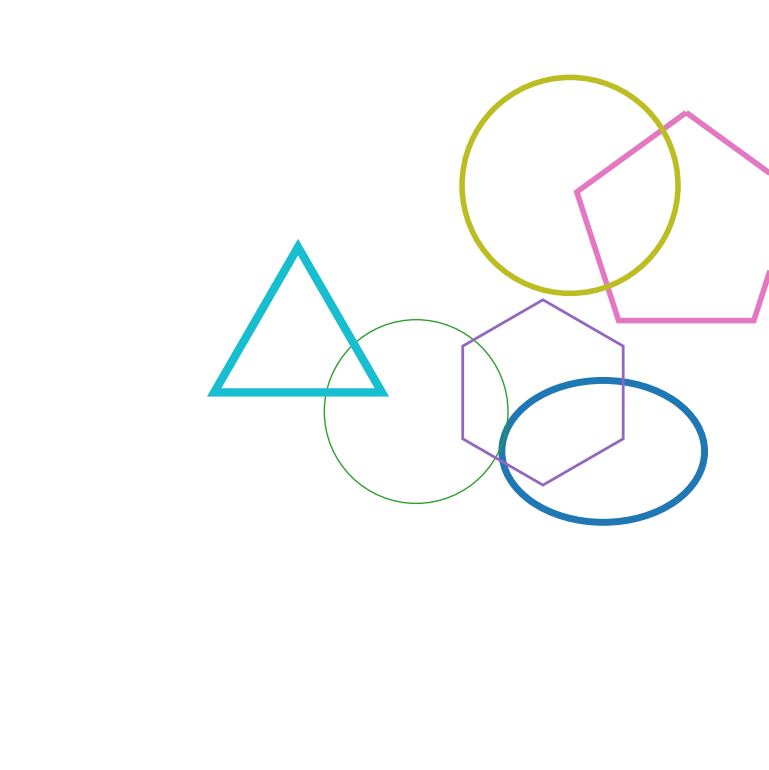[{"shape": "oval", "thickness": 2.5, "radius": 0.66, "center": [0.783, 0.414]}, {"shape": "circle", "thickness": 0.5, "radius": 0.6, "center": [0.54, 0.466]}, {"shape": "hexagon", "thickness": 1, "radius": 0.6, "center": [0.705, 0.49]}, {"shape": "pentagon", "thickness": 2, "radius": 0.75, "center": [0.891, 0.705]}, {"shape": "circle", "thickness": 2, "radius": 0.7, "center": [0.74, 0.759]}, {"shape": "triangle", "thickness": 3, "radius": 0.63, "center": [0.387, 0.553]}]